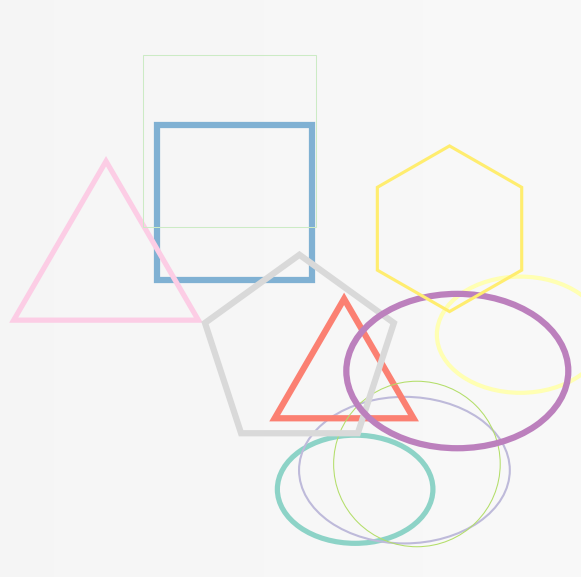[{"shape": "oval", "thickness": 2.5, "radius": 0.67, "center": [0.611, 0.152]}, {"shape": "oval", "thickness": 2, "radius": 0.72, "center": [0.895, 0.42]}, {"shape": "oval", "thickness": 1, "radius": 0.91, "center": [0.696, 0.185]}, {"shape": "triangle", "thickness": 3, "radius": 0.69, "center": [0.592, 0.344]}, {"shape": "square", "thickness": 3, "radius": 0.67, "center": [0.403, 0.649]}, {"shape": "circle", "thickness": 0.5, "radius": 0.72, "center": [0.717, 0.196]}, {"shape": "triangle", "thickness": 2.5, "radius": 0.92, "center": [0.182, 0.536]}, {"shape": "pentagon", "thickness": 3, "radius": 0.85, "center": [0.515, 0.387]}, {"shape": "oval", "thickness": 3, "radius": 0.95, "center": [0.787, 0.357]}, {"shape": "square", "thickness": 0.5, "radius": 0.75, "center": [0.395, 0.755]}, {"shape": "hexagon", "thickness": 1.5, "radius": 0.72, "center": [0.773, 0.603]}]